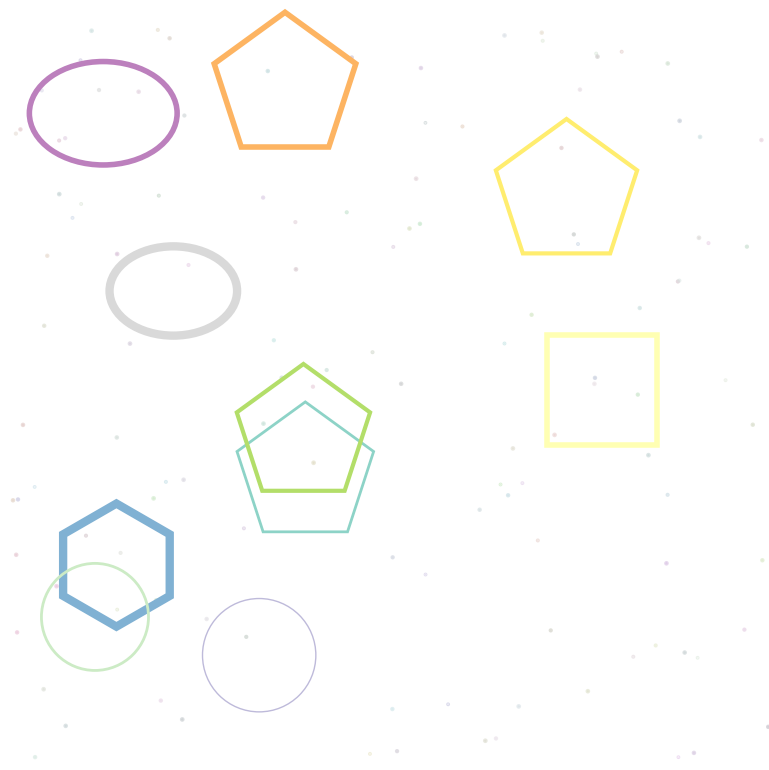[{"shape": "pentagon", "thickness": 1, "radius": 0.47, "center": [0.397, 0.385]}, {"shape": "square", "thickness": 2, "radius": 0.36, "center": [0.781, 0.493]}, {"shape": "circle", "thickness": 0.5, "radius": 0.37, "center": [0.337, 0.149]}, {"shape": "hexagon", "thickness": 3, "radius": 0.4, "center": [0.151, 0.266]}, {"shape": "pentagon", "thickness": 2, "radius": 0.48, "center": [0.37, 0.887]}, {"shape": "pentagon", "thickness": 1.5, "radius": 0.46, "center": [0.394, 0.436]}, {"shape": "oval", "thickness": 3, "radius": 0.41, "center": [0.225, 0.622]}, {"shape": "oval", "thickness": 2, "radius": 0.48, "center": [0.134, 0.853]}, {"shape": "circle", "thickness": 1, "radius": 0.35, "center": [0.123, 0.199]}, {"shape": "pentagon", "thickness": 1.5, "radius": 0.48, "center": [0.736, 0.749]}]